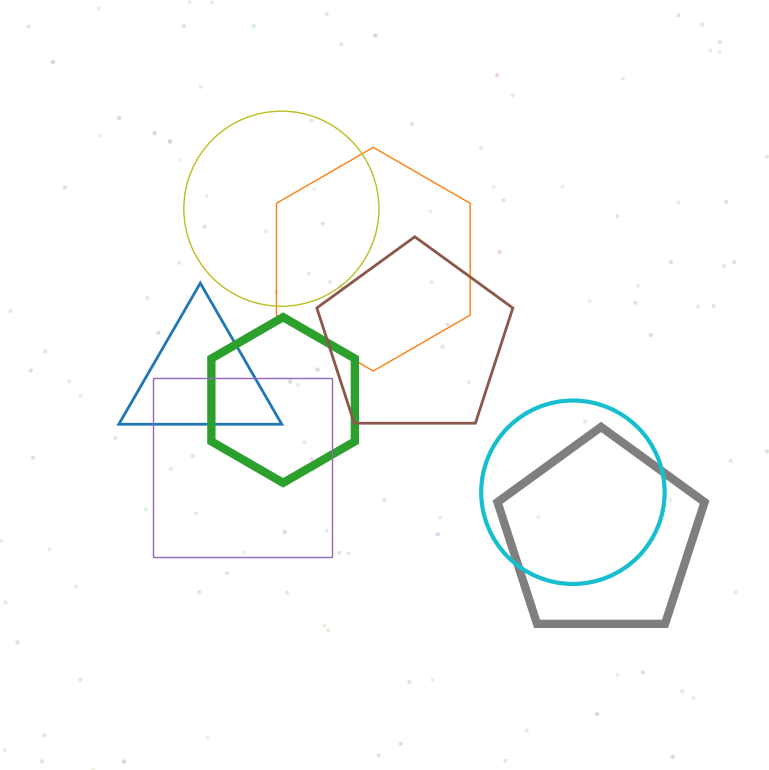[{"shape": "triangle", "thickness": 1, "radius": 0.61, "center": [0.26, 0.51]}, {"shape": "hexagon", "thickness": 0.5, "radius": 0.73, "center": [0.485, 0.663]}, {"shape": "hexagon", "thickness": 3, "radius": 0.54, "center": [0.368, 0.481]}, {"shape": "square", "thickness": 0.5, "radius": 0.58, "center": [0.315, 0.393]}, {"shape": "pentagon", "thickness": 1, "radius": 0.67, "center": [0.539, 0.559]}, {"shape": "pentagon", "thickness": 3, "radius": 0.71, "center": [0.781, 0.304]}, {"shape": "circle", "thickness": 0.5, "radius": 0.63, "center": [0.365, 0.729]}, {"shape": "circle", "thickness": 1.5, "radius": 0.6, "center": [0.744, 0.361]}]